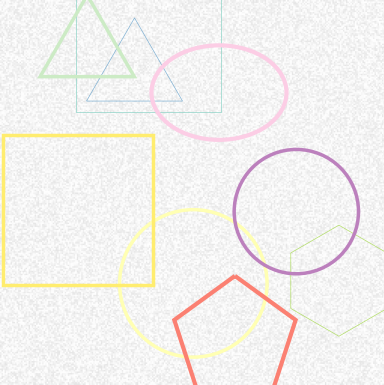[{"shape": "square", "thickness": 0.5, "radius": 0.94, "center": [0.387, 0.896]}, {"shape": "circle", "thickness": 2.5, "radius": 0.96, "center": [0.502, 0.264]}, {"shape": "pentagon", "thickness": 3, "radius": 0.83, "center": [0.61, 0.118]}, {"shape": "triangle", "thickness": 0.5, "radius": 0.72, "center": [0.349, 0.809]}, {"shape": "hexagon", "thickness": 0.5, "radius": 0.72, "center": [0.88, 0.271]}, {"shape": "oval", "thickness": 3, "radius": 0.88, "center": [0.569, 0.759]}, {"shape": "circle", "thickness": 2.5, "radius": 0.81, "center": [0.77, 0.45]}, {"shape": "triangle", "thickness": 2.5, "radius": 0.71, "center": [0.226, 0.872]}, {"shape": "square", "thickness": 2.5, "radius": 0.98, "center": [0.202, 0.455]}]